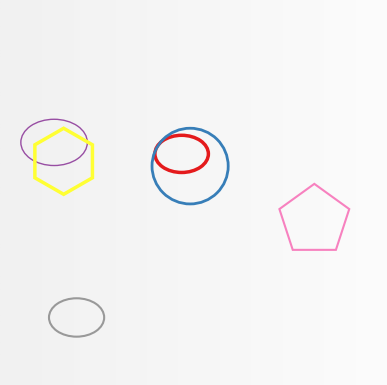[{"shape": "oval", "thickness": 2.5, "radius": 0.34, "center": [0.469, 0.6]}, {"shape": "circle", "thickness": 2, "radius": 0.49, "center": [0.491, 0.569]}, {"shape": "oval", "thickness": 1, "radius": 0.43, "center": [0.14, 0.63]}, {"shape": "hexagon", "thickness": 2.5, "radius": 0.43, "center": [0.164, 0.581]}, {"shape": "pentagon", "thickness": 1.5, "radius": 0.47, "center": [0.811, 0.428]}, {"shape": "oval", "thickness": 1.5, "radius": 0.36, "center": [0.198, 0.175]}]